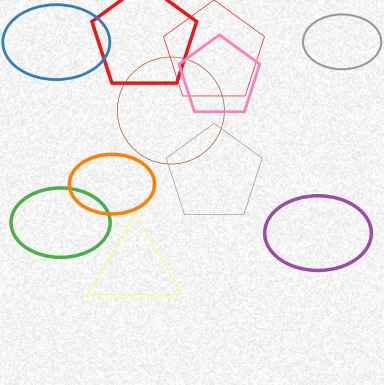[{"shape": "pentagon", "thickness": 2.5, "radius": 0.72, "center": [0.375, 0.9]}, {"shape": "pentagon", "thickness": 0.5, "radius": 0.69, "center": [0.556, 0.862]}, {"shape": "oval", "thickness": 2, "radius": 0.69, "center": [0.146, 0.891]}, {"shape": "oval", "thickness": 2.5, "radius": 0.64, "center": [0.157, 0.422]}, {"shape": "oval", "thickness": 2.5, "radius": 0.69, "center": [0.826, 0.395]}, {"shape": "oval", "thickness": 2.5, "radius": 0.55, "center": [0.291, 0.522]}, {"shape": "triangle", "thickness": 0.5, "radius": 0.71, "center": [0.351, 0.305]}, {"shape": "circle", "thickness": 0.5, "radius": 0.69, "center": [0.444, 0.713]}, {"shape": "pentagon", "thickness": 2, "radius": 0.55, "center": [0.57, 0.799]}, {"shape": "oval", "thickness": 1.5, "radius": 0.51, "center": [0.889, 0.891]}, {"shape": "pentagon", "thickness": 0.5, "radius": 0.66, "center": [0.556, 0.549]}]